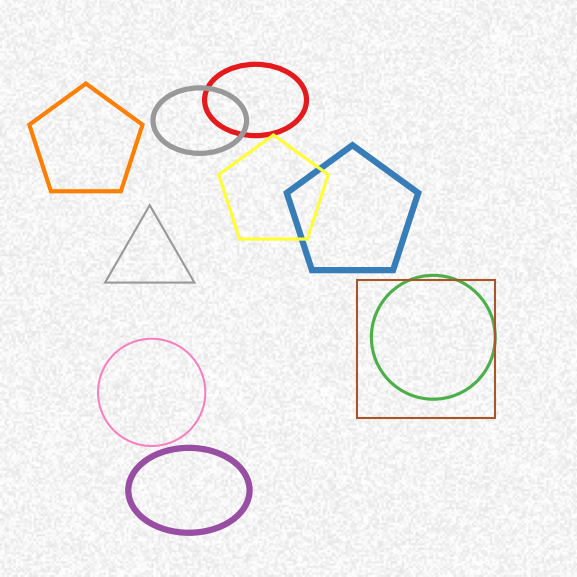[{"shape": "oval", "thickness": 2.5, "radius": 0.44, "center": [0.443, 0.826]}, {"shape": "pentagon", "thickness": 3, "radius": 0.6, "center": [0.61, 0.628]}, {"shape": "circle", "thickness": 1.5, "radius": 0.54, "center": [0.75, 0.415]}, {"shape": "oval", "thickness": 3, "radius": 0.53, "center": [0.327, 0.15]}, {"shape": "pentagon", "thickness": 2, "radius": 0.52, "center": [0.149, 0.751]}, {"shape": "pentagon", "thickness": 1.5, "radius": 0.5, "center": [0.474, 0.666]}, {"shape": "square", "thickness": 1, "radius": 0.6, "center": [0.738, 0.395]}, {"shape": "circle", "thickness": 1, "radius": 0.46, "center": [0.263, 0.32]}, {"shape": "oval", "thickness": 2.5, "radius": 0.41, "center": [0.346, 0.79]}, {"shape": "triangle", "thickness": 1, "radius": 0.45, "center": [0.259, 0.554]}]